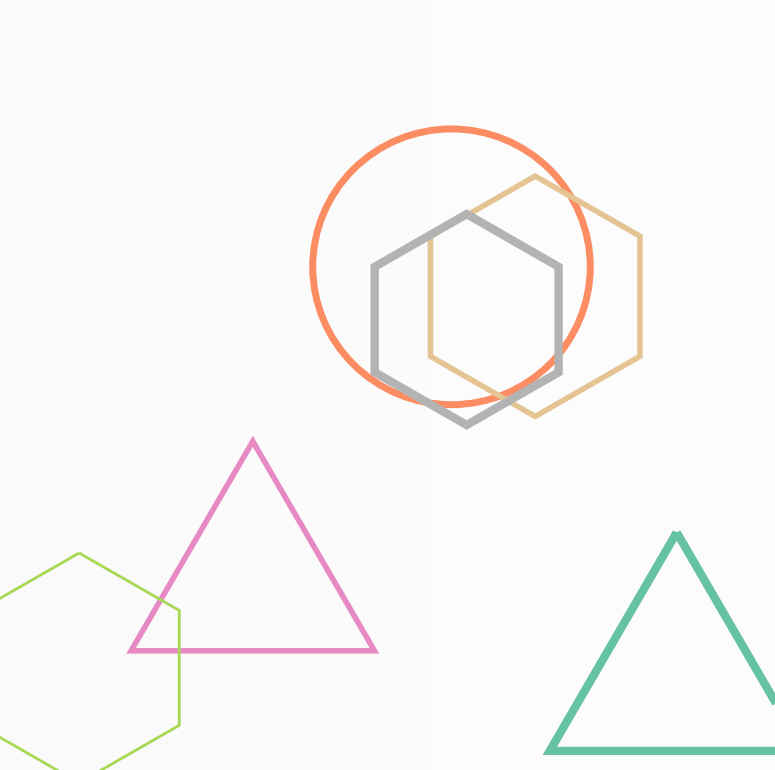[{"shape": "triangle", "thickness": 3, "radius": 0.95, "center": [0.873, 0.119]}, {"shape": "circle", "thickness": 2.5, "radius": 0.9, "center": [0.583, 0.653]}, {"shape": "triangle", "thickness": 2, "radius": 0.91, "center": [0.326, 0.245]}, {"shape": "hexagon", "thickness": 1, "radius": 0.75, "center": [0.102, 0.133]}, {"shape": "hexagon", "thickness": 2, "radius": 0.78, "center": [0.691, 0.615]}, {"shape": "hexagon", "thickness": 3, "radius": 0.68, "center": [0.602, 0.585]}]